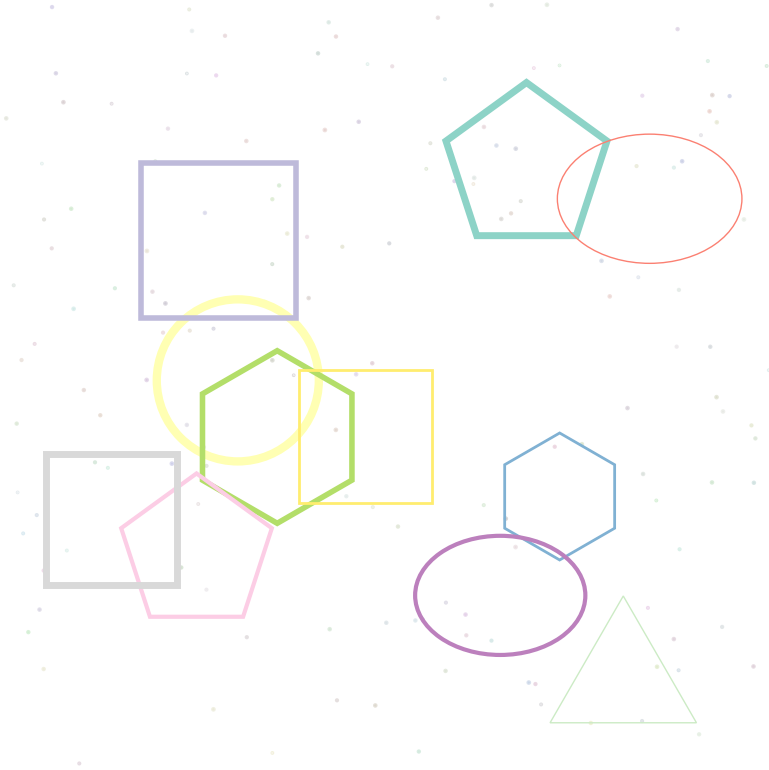[{"shape": "pentagon", "thickness": 2.5, "radius": 0.55, "center": [0.684, 0.783]}, {"shape": "circle", "thickness": 3, "radius": 0.53, "center": [0.309, 0.506]}, {"shape": "square", "thickness": 2, "radius": 0.5, "center": [0.284, 0.688]}, {"shape": "oval", "thickness": 0.5, "radius": 0.6, "center": [0.844, 0.742]}, {"shape": "hexagon", "thickness": 1, "radius": 0.41, "center": [0.727, 0.355]}, {"shape": "hexagon", "thickness": 2, "radius": 0.56, "center": [0.36, 0.432]}, {"shape": "pentagon", "thickness": 1.5, "radius": 0.51, "center": [0.255, 0.282]}, {"shape": "square", "thickness": 2.5, "radius": 0.43, "center": [0.145, 0.325]}, {"shape": "oval", "thickness": 1.5, "radius": 0.55, "center": [0.65, 0.227]}, {"shape": "triangle", "thickness": 0.5, "radius": 0.55, "center": [0.809, 0.116]}, {"shape": "square", "thickness": 1, "radius": 0.43, "center": [0.474, 0.433]}]